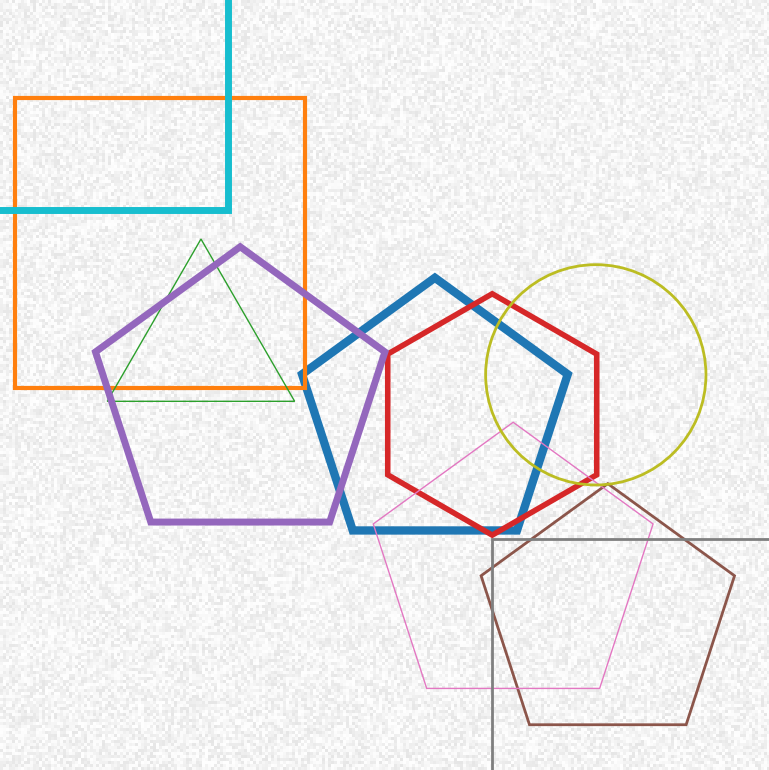[{"shape": "pentagon", "thickness": 3, "radius": 0.91, "center": [0.565, 0.458]}, {"shape": "square", "thickness": 1.5, "radius": 0.94, "center": [0.208, 0.684]}, {"shape": "triangle", "thickness": 0.5, "radius": 0.7, "center": [0.261, 0.549]}, {"shape": "hexagon", "thickness": 2, "radius": 0.78, "center": [0.639, 0.462]}, {"shape": "pentagon", "thickness": 2.5, "radius": 0.99, "center": [0.312, 0.482]}, {"shape": "pentagon", "thickness": 1, "radius": 0.87, "center": [0.789, 0.199]}, {"shape": "pentagon", "thickness": 0.5, "radius": 0.96, "center": [0.666, 0.261]}, {"shape": "square", "thickness": 1, "radius": 1.0, "center": [0.838, 0.1]}, {"shape": "circle", "thickness": 1, "radius": 0.72, "center": [0.774, 0.513]}, {"shape": "square", "thickness": 2.5, "radius": 0.84, "center": [0.13, 0.894]}]